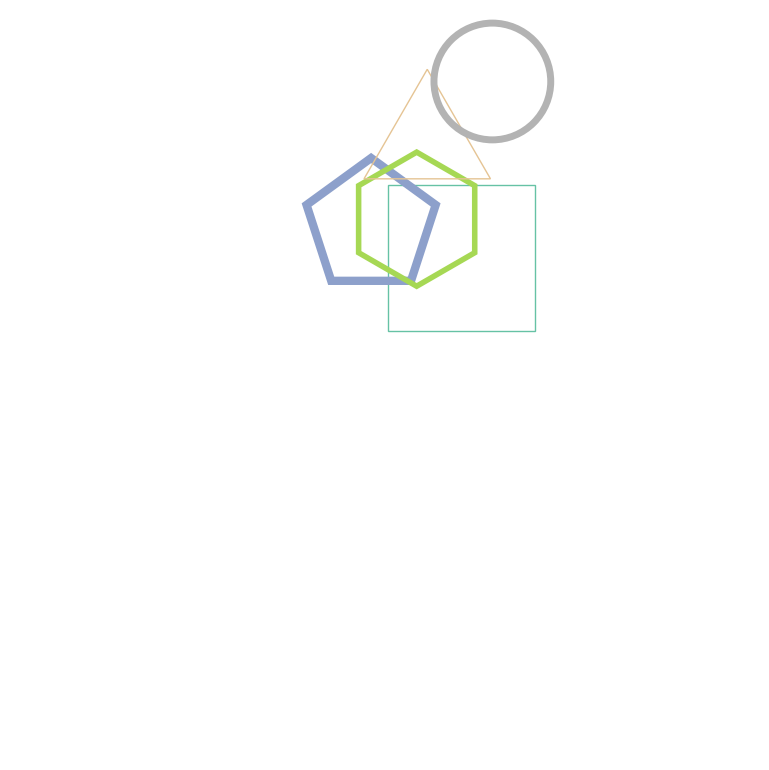[{"shape": "square", "thickness": 0.5, "radius": 0.47, "center": [0.599, 0.665]}, {"shape": "pentagon", "thickness": 3, "radius": 0.44, "center": [0.482, 0.707]}, {"shape": "hexagon", "thickness": 2, "radius": 0.44, "center": [0.541, 0.715]}, {"shape": "triangle", "thickness": 0.5, "radius": 0.47, "center": [0.555, 0.815]}, {"shape": "circle", "thickness": 2.5, "radius": 0.38, "center": [0.639, 0.894]}]